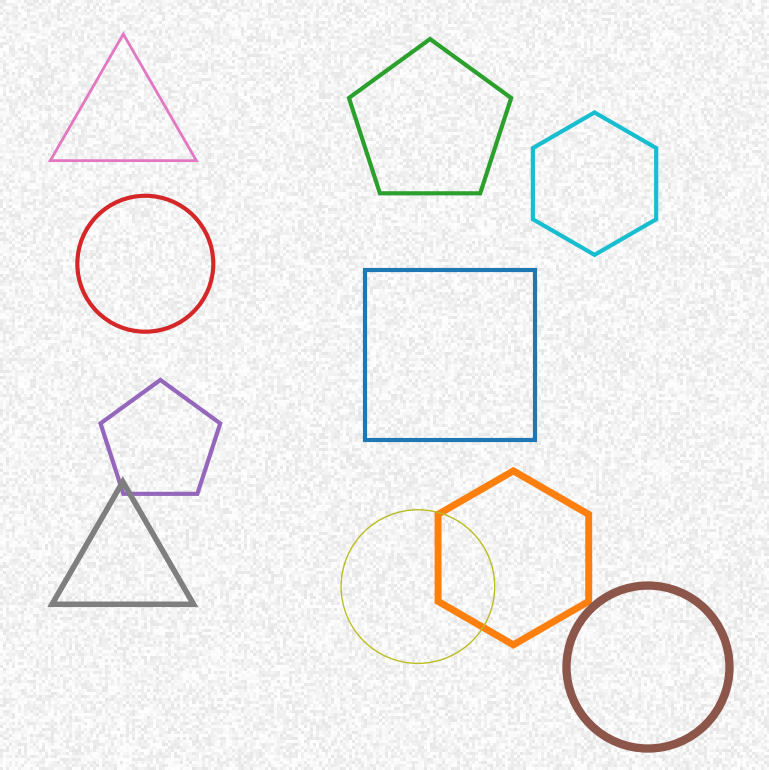[{"shape": "square", "thickness": 1.5, "radius": 0.55, "center": [0.584, 0.539]}, {"shape": "hexagon", "thickness": 2.5, "radius": 0.56, "center": [0.667, 0.276]}, {"shape": "pentagon", "thickness": 1.5, "radius": 0.55, "center": [0.559, 0.839]}, {"shape": "circle", "thickness": 1.5, "radius": 0.44, "center": [0.189, 0.657]}, {"shape": "pentagon", "thickness": 1.5, "radius": 0.41, "center": [0.208, 0.425]}, {"shape": "circle", "thickness": 3, "radius": 0.53, "center": [0.842, 0.134]}, {"shape": "triangle", "thickness": 1, "radius": 0.55, "center": [0.16, 0.846]}, {"shape": "triangle", "thickness": 2, "radius": 0.53, "center": [0.16, 0.268]}, {"shape": "circle", "thickness": 0.5, "radius": 0.5, "center": [0.543, 0.238]}, {"shape": "hexagon", "thickness": 1.5, "radius": 0.46, "center": [0.772, 0.761]}]